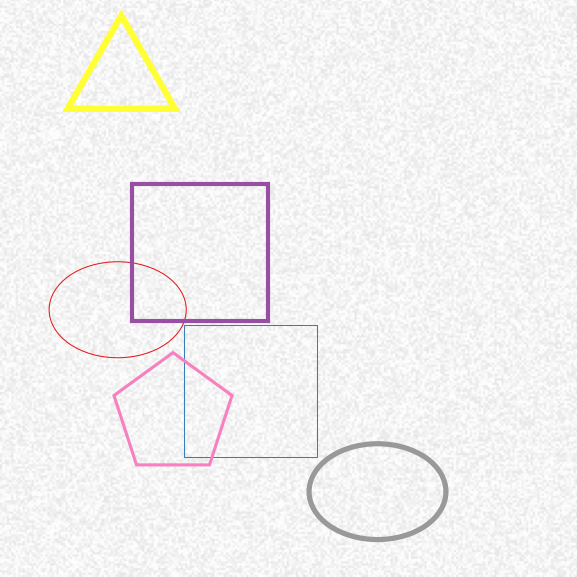[{"shape": "oval", "thickness": 0.5, "radius": 0.59, "center": [0.204, 0.463]}, {"shape": "square", "thickness": 0.5, "radius": 0.57, "center": [0.434, 0.322]}, {"shape": "square", "thickness": 2, "radius": 0.59, "center": [0.346, 0.562]}, {"shape": "triangle", "thickness": 3, "radius": 0.54, "center": [0.21, 0.865]}, {"shape": "pentagon", "thickness": 1.5, "radius": 0.54, "center": [0.3, 0.281]}, {"shape": "oval", "thickness": 2.5, "radius": 0.59, "center": [0.654, 0.148]}]